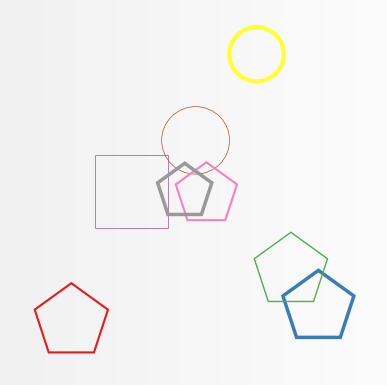[{"shape": "pentagon", "thickness": 1.5, "radius": 0.5, "center": [0.184, 0.165]}, {"shape": "pentagon", "thickness": 2.5, "radius": 0.48, "center": [0.822, 0.202]}, {"shape": "pentagon", "thickness": 1, "radius": 0.5, "center": [0.751, 0.297]}, {"shape": "square", "thickness": 0.5, "radius": 0.47, "center": [0.339, 0.504]}, {"shape": "circle", "thickness": 3, "radius": 0.35, "center": [0.662, 0.859]}, {"shape": "circle", "thickness": 0.5, "radius": 0.44, "center": [0.505, 0.635]}, {"shape": "pentagon", "thickness": 1.5, "radius": 0.42, "center": [0.533, 0.495]}, {"shape": "pentagon", "thickness": 2.5, "radius": 0.37, "center": [0.477, 0.502]}]